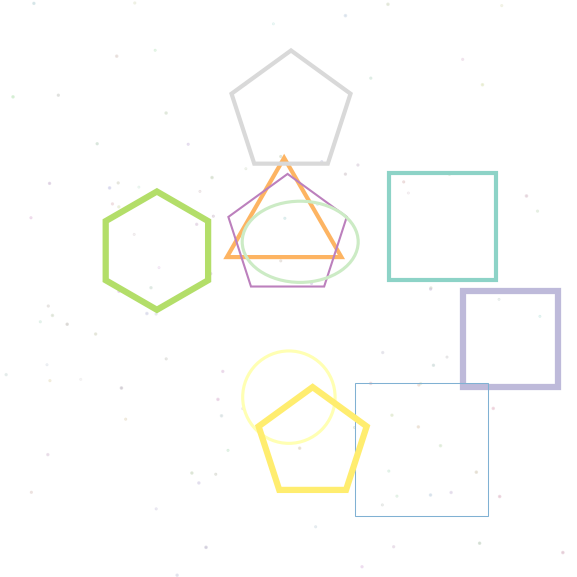[{"shape": "square", "thickness": 2, "radius": 0.46, "center": [0.766, 0.607]}, {"shape": "circle", "thickness": 1.5, "radius": 0.4, "center": [0.5, 0.311]}, {"shape": "square", "thickness": 3, "radius": 0.41, "center": [0.884, 0.412]}, {"shape": "square", "thickness": 0.5, "radius": 0.58, "center": [0.73, 0.221]}, {"shape": "triangle", "thickness": 2, "radius": 0.57, "center": [0.492, 0.611]}, {"shape": "hexagon", "thickness": 3, "radius": 0.51, "center": [0.272, 0.565]}, {"shape": "pentagon", "thickness": 2, "radius": 0.54, "center": [0.504, 0.803]}, {"shape": "pentagon", "thickness": 1, "radius": 0.54, "center": [0.498, 0.59]}, {"shape": "oval", "thickness": 1.5, "radius": 0.5, "center": [0.52, 0.58]}, {"shape": "pentagon", "thickness": 3, "radius": 0.49, "center": [0.541, 0.23]}]